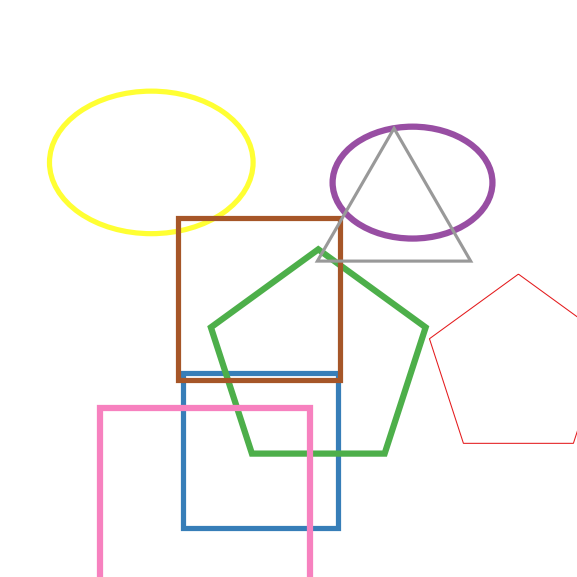[{"shape": "pentagon", "thickness": 0.5, "radius": 0.81, "center": [0.898, 0.363]}, {"shape": "square", "thickness": 2.5, "radius": 0.67, "center": [0.45, 0.219]}, {"shape": "pentagon", "thickness": 3, "radius": 0.98, "center": [0.551, 0.372]}, {"shape": "oval", "thickness": 3, "radius": 0.69, "center": [0.714, 0.683]}, {"shape": "oval", "thickness": 2.5, "radius": 0.88, "center": [0.262, 0.718]}, {"shape": "square", "thickness": 2.5, "radius": 0.7, "center": [0.448, 0.482]}, {"shape": "square", "thickness": 3, "radius": 0.91, "center": [0.355, 0.111]}, {"shape": "triangle", "thickness": 1.5, "radius": 0.77, "center": [0.682, 0.624]}]